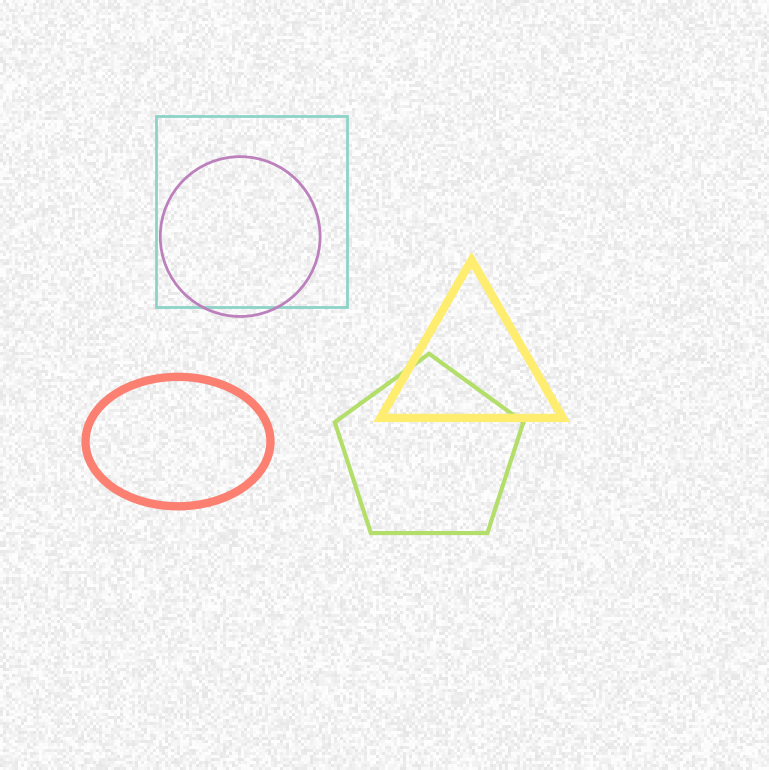[{"shape": "square", "thickness": 1, "radius": 0.62, "center": [0.326, 0.725]}, {"shape": "oval", "thickness": 3, "radius": 0.6, "center": [0.231, 0.427]}, {"shape": "pentagon", "thickness": 1.5, "radius": 0.64, "center": [0.557, 0.412]}, {"shape": "circle", "thickness": 1, "radius": 0.52, "center": [0.312, 0.693]}, {"shape": "triangle", "thickness": 3, "radius": 0.68, "center": [0.612, 0.526]}]